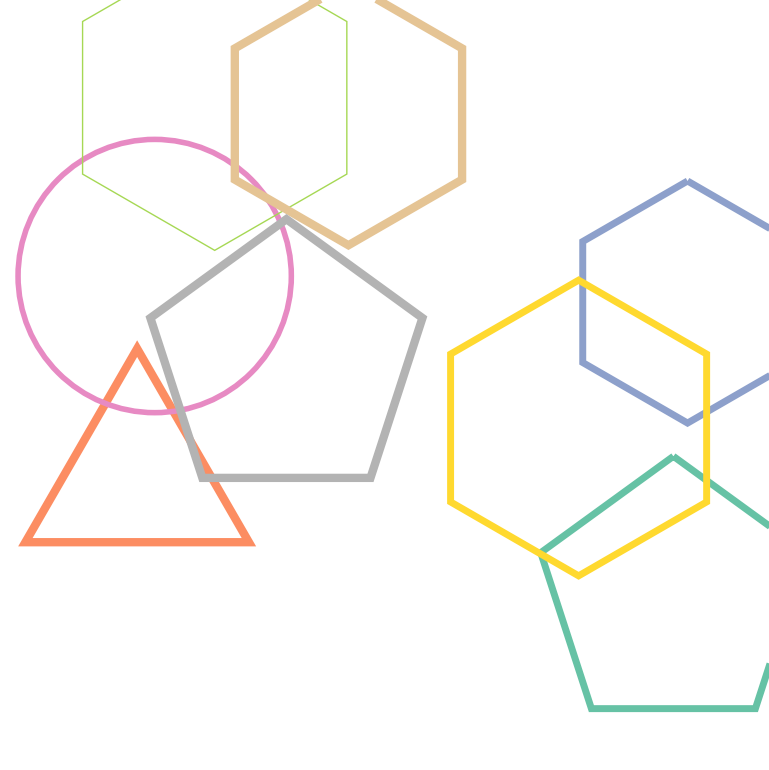[{"shape": "pentagon", "thickness": 2.5, "radius": 0.91, "center": [0.875, 0.226]}, {"shape": "triangle", "thickness": 3, "radius": 0.84, "center": [0.178, 0.38]}, {"shape": "hexagon", "thickness": 2.5, "radius": 0.79, "center": [0.893, 0.608]}, {"shape": "circle", "thickness": 2, "radius": 0.89, "center": [0.201, 0.642]}, {"shape": "hexagon", "thickness": 0.5, "radius": 0.99, "center": [0.279, 0.873]}, {"shape": "hexagon", "thickness": 2.5, "radius": 0.96, "center": [0.751, 0.444]}, {"shape": "hexagon", "thickness": 3, "radius": 0.85, "center": [0.453, 0.852]}, {"shape": "pentagon", "thickness": 3, "radius": 0.93, "center": [0.372, 0.53]}]